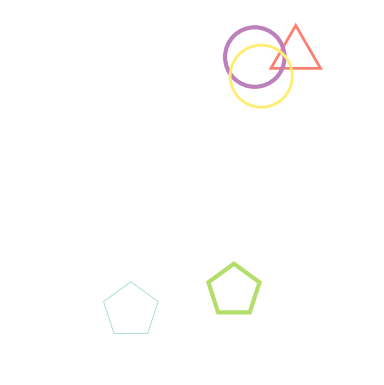[{"shape": "pentagon", "thickness": 0.5, "radius": 0.37, "center": [0.34, 0.194]}, {"shape": "triangle", "thickness": 2, "radius": 0.37, "center": [0.768, 0.86]}, {"shape": "pentagon", "thickness": 3, "radius": 0.35, "center": [0.608, 0.245]}, {"shape": "circle", "thickness": 3, "radius": 0.39, "center": [0.662, 0.852]}, {"shape": "circle", "thickness": 2, "radius": 0.4, "center": [0.679, 0.802]}]